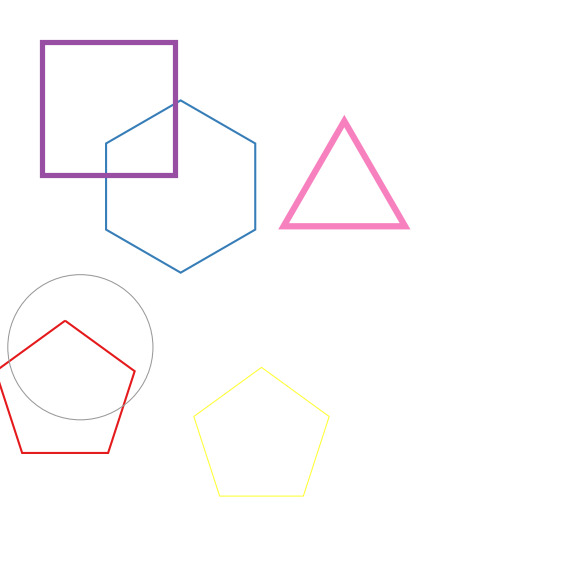[{"shape": "pentagon", "thickness": 1, "radius": 0.63, "center": [0.113, 0.317]}, {"shape": "hexagon", "thickness": 1, "radius": 0.75, "center": [0.313, 0.676]}, {"shape": "square", "thickness": 2.5, "radius": 0.58, "center": [0.188, 0.811]}, {"shape": "pentagon", "thickness": 0.5, "radius": 0.62, "center": [0.453, 0.24]}, {"shape": "triangle", "thickness": 3, "radius": 0.61, "center": [0.596, 0.668]}, {"shape": "circle", "thickness": 0.5, "radius": 0.63, "center": [0.139, 0.398]}]